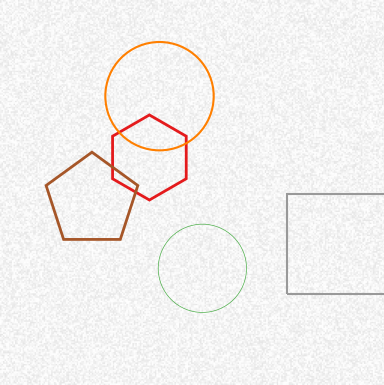[{"shape": "hexagon", "thickness": 2, "radius": 0.55, "center": [0.388, 0.591]}, {"shape": "circle", "thickness": 0.5, "radius": 0.57, "center": [0.526, 0.303]}, {"shape": "circle", "thickness": 1.5, "radius": 0.7, "center": [0.414, 0.75]}, {"shape": "pentagon", "thickness": 2, "radius": 0.63, "center": [0.239, 0.479]}, {"shape": "square", "thickness": 1.5, "radius": 0.65, "center": [0.876, 0.366]}]